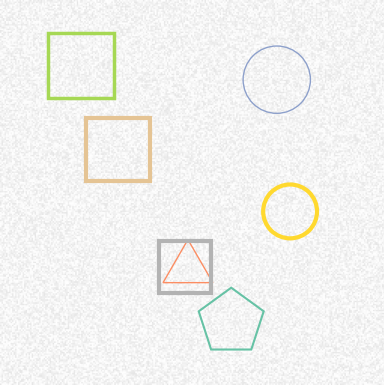[{"shape": "pentagon", "thickness": 1.5, "radius": 0.44, "center": [0.601, 0.164]}, {"shape": "triangle", "thickness": 1, "radius": 0.37, "center": [0.488, 0.303]}, {"shape": "circle", "thickness": 1, "radius": 0.44, "center": [0.719, 0.793]}, {"shape": "square", "thickness": 2.5, "radius": 0.42, "center": [0.21, 0.83]}, {"shape": "circle", "thickness": 3, "radius": 0.35, "center": [0.754, 0.451]}, {"shape": "square", "thickness": 3, "radius": 0.41, "center": [0.307, 0.612]}, {"shape": "square", "thickness": 3, "radius": 0.34, "center": [0.48, 0.307]}]